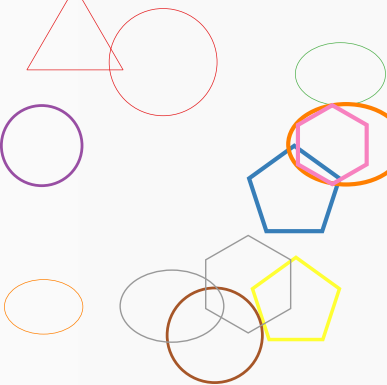[{"shape": "triangle", "thickness": 0.5, "radius": 0.72, "center": [0.194, 0.89]}, {"shape": "circle", "thickness": 0.5, "radius": 0.7, "center": [0.421, 0.839]}, {"shape": "pentagon", "thickness": 3, "radius": 0.61, "center": [0.759, 0.499]}, {"shape": "oval", "thickness": 0.5, "radius": 0.58, "center": [0.879, 0.808]}, {"shape": "circle", "thickness": 2, "radius": 0.52, "center": [0.108, 0.622]}, {"shape": "oval", "thickness": 3, "radius": 0.75, "center": [0.893, 0.625]}, {"shape": "oval", "thickness": 0.5, "radius": 0.51, "center": [0.113, 0.203]}, {"shape": "pentagon", "thickness": 2.5, "radius": 0.59, "center": [0.764, 0.214]}, {"shape": "circle", "thickness": 2, "radius": 0.61, "center": [0.554, 0.129]}, {"shape": "hexagon", "thickness": 3, "radius": 0.51, "center": [0.858, 0.624]}, {"shape": "oval", "thickness": 1, "radius": 0.67, "center": [0.444, 0.205]}, {"shape": "hexagon", "thickness": 1, "radius": 0.63, "center": [0.64, 0.262]}]